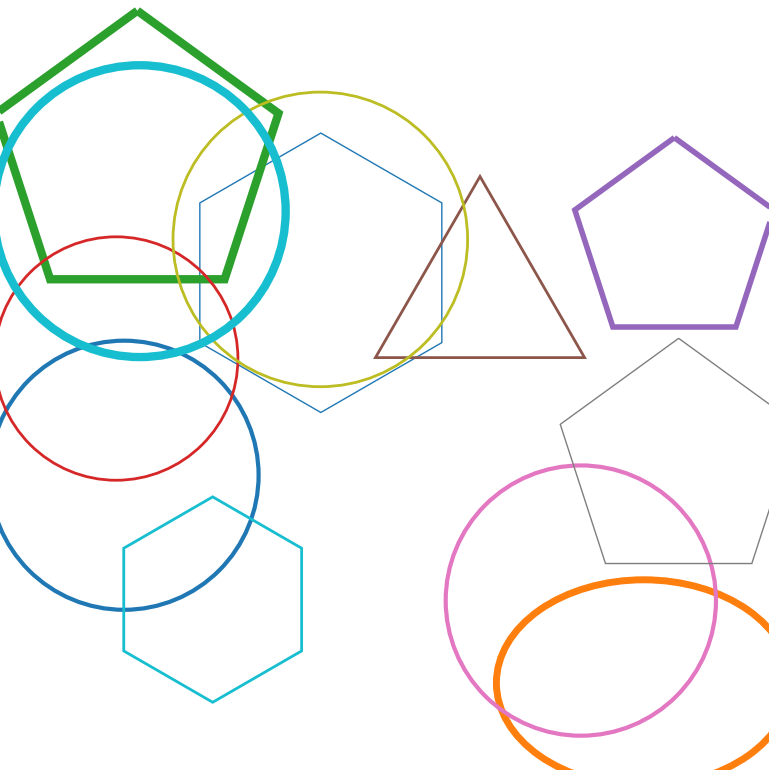[{"shape": "circle", "thickness": 1.5, "radius": 0.87, "center": [0.161, 0.383]}, {"shape": "hexagon", "thickness": 0.5, "radius": 0.91, "center": [0.417, 0.646]}, {"shape": "oval", "thickness": 2.5, "radius": 0.96, "center": [0.836, 0.113]}, {"shape": "pentagon", "thickness": 3, "radius": 0.96, "center": [0.178, 0.793]}, {"shape": "circle", "thickness": 1, "radius": 0.79, "center": [0.151, 0.534]}, {"shape": "pentagon", "thickness": 2, "radius": 0.68, "center": [0.876, 0.685]}, {"shape": "triangle", "thickness": 1, "radius": 0.78, "center": [0.623, 0.614]}, {"shape": "circle", "thickness": 1.5, "radius": 0.88, "center": [0.754, 0.22]}, {"shape": "pentagon", "thickness": 0.5, "radius": 0.81, "center": [0.881, 0.399]}, {"shape": "circle", "thickness": 1, "radius": 0.96, "center": [0.416, 0.689]}, {"shape": "circle", "thickness": 3, "radius": 0.95, "center": [0.181, 0.726]}, {"shape": "hexagon", "thickness": 1, "radius": 0.67, "center": [0.276, 0.221]}]